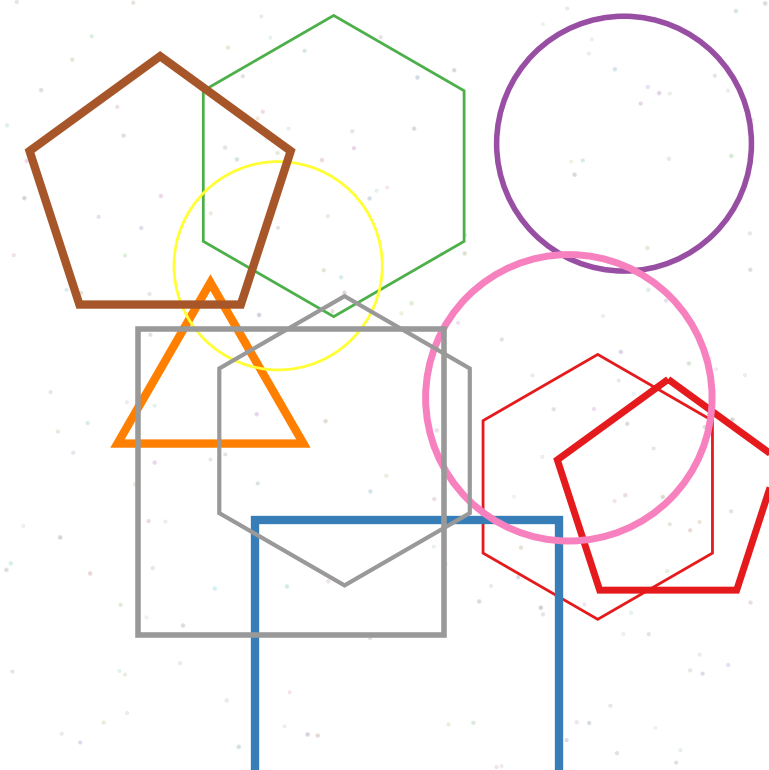[{"shape": "pentagon", "thickness": 2.5, "radius": 0.76, "center": [0.868, 0.356]}, {"shape": "hexagon", "thickness": 1, "radius": 0.86, "center": [0.776, 0.368]}, {"shape": "square", "thickness": 3, "radius": 0.99, "center": [0.528, 0.127]}, {"shape": "hexagon", "thickness": 1, "radius": 0.98, "center": [0.433, 0.784]}, {"shape": "circle", "thickness": 2, "radius": 0.83, "center": [0.81, 0.813]}, {"shape": "triangle", "thickness": 3, "radius": 0.7, "center": [0.273, 0.494]}, {"shape": "circle", "thickness": 1, "radius": 0.68, "center": [0.361, 0.655]}, {"shape": "pentagon", "thickness": 3, "radius": 0.89, "center": [0.208, 0.749]}, {"shape": "circle", "thickness": 2.5, "radius": 0.93, "center": [0.739, 0.483]}, {"shape": "hexagon", "thickness": 1.5, "radius": 0.94, "center": [0.447, 0.428]}, {"shape": "square", "thickness": 2, "radius": 0.99, "center": [0.378, 0.374]}]